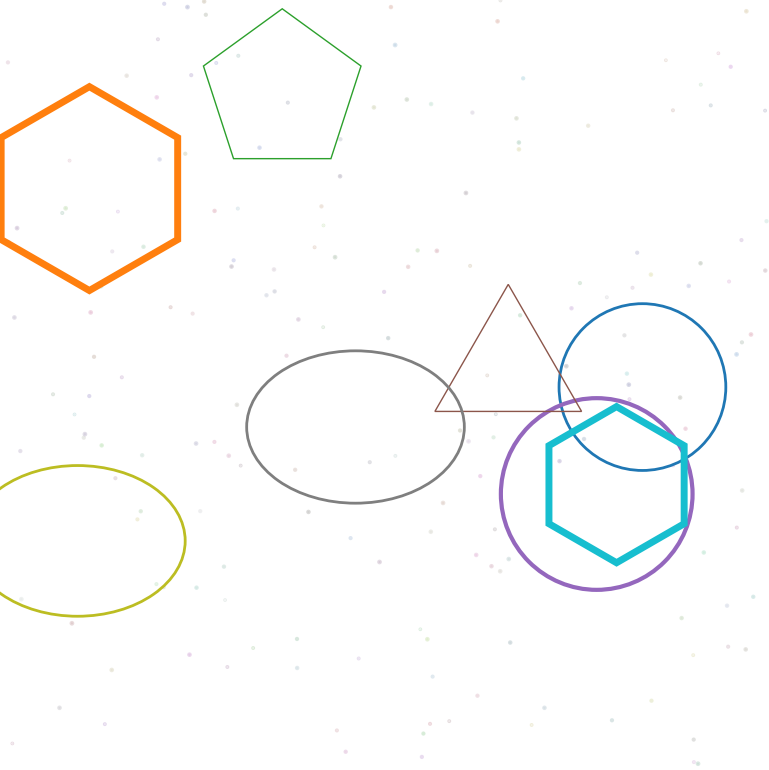[{"shape": "circle", "thickness": 1, "radius": 0.54, "center": [0.834, 0.497]}, {"shape": "hexagon", "thickness": 2.5, "radius": 0.66, "center": [0.116, 0.755]}, {"shape": "pentagon", "thickness": 0.5, "radius": 0.54, "center": [0.367, 0.881]}, {"shape": "circle", "thickness": 1.5, "radius": 0.62, "center": [0.775, 0.358]}, {"shape": "triangle", "thickness": 0.5, "radius": 0.55, "center": [0.66, 0.521]}, {"shape": "oval", "thickness": 1, "radius": 0.71, "center": [0.462, 0.445]}, {"shape": "oval", "thickness": 1, "radius": 0.7, "center": [0.101, 0.298]}, {"shape": "hexagon", "thickness": 2.5, "radius": 0.51, "center": [0.801, 0.371]}]